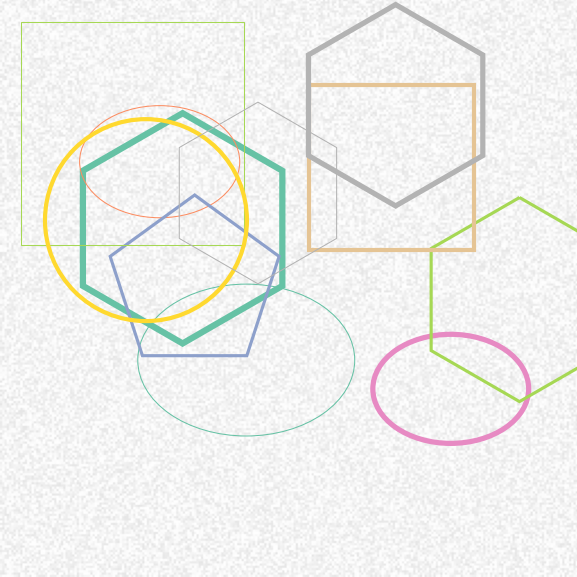[{"shape": "oval", "thickness": 0.5, "radius": 0.94, "center": [0.426, 0.376]}, {"shape": "hexagon", "thickness": 3, "radius": 1.0, "center": [0.316, 0.604]}, {"shape": "oval", "thickness": 0.5, "radius": 0.69, "center": [0.276, 0.719]}, {"shape": "pentagon", "thickness": 1.5, "radius": 0.77, "center": [0.337, 0.508]}, {"shape": "oval", "thickness": 2.5, "radius": 0.67, "center": [0.781, 0.326]}, {"shape": "hexagon", "thickness": 1.5, "radius": 0.88, "center": [0.9, 0.48]}, {"shape": "square", "thickness": 0.5, "radius": 0.97, "center": [0.229, 0.768]}, {"shape": "circle", "thickness": 2, "radius": 0.87, "center": [0.253, 0.618]}, {"shape": "square", "thickness": 2, "radius": 0.71, "center": [0.677, 0.709]}, {"shape": "hexagon", "thickness": 0.5, "radius": 0.79, "center": [0.447, 0.665]}, {"shape": "hexagon", "thickness": 2.5, "radius": 0.87, "center": [0.685, 0.817]}]